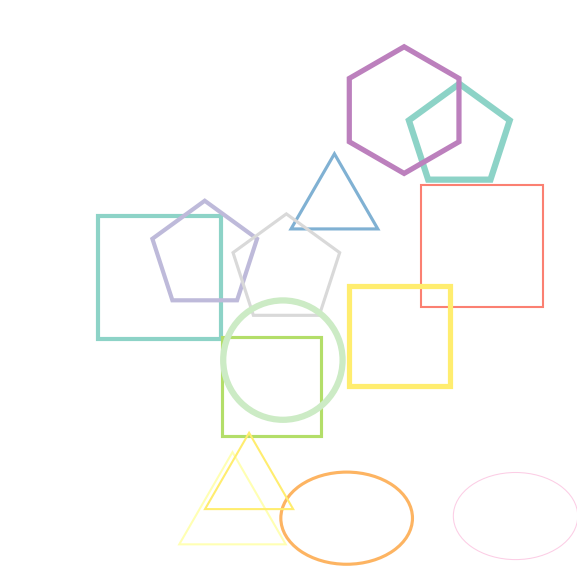[{"shape": "pentagon", "thickness": 3, "radius": 0.46, "center": [0.795, 0.762]}, {"shape": "square", "thickness": 2, "radius": 0.53, "center": [0.276, 0.519]}, {"shape": "triangle", "thickness": 1, "radius": 0.53, "center": [0.403, 0.11]}, {"shape": "pentagon", "thickness": 2, "radius": 0.48, "center": [0.355, 0.556]}, {"shape": "square", "thickness": 1, "radius": 0.53, "center": [0.834, 0.573]}, {"shape": "triangle", "thickness": 1.5, "radius": 0.43, "center": [0.579, 0.646]}, {"shape": "oval", "thickness": 1.5, "radius": 0.57, "center": [0.6, 0.102]}, {"shape": "square", "thickness": 1.5, "radius": 0.43, "center": [0.47, 0.329]}, {"shape": "oval", "thickness": 0.5, "radius": 0.54, "center": [0.893, 0.106]}, {"shape": "pentagon", "thickness": 1.5, "radius": 0.49, "center": [0.496, 0.532]}, {"shape": "hexagon", "thickness": 2.5, "radius": 0.55, "center": [0.7, 0.808]}, {"shape": "circle", "thickness": 3, "radius": 0.52, "center": [0.49, 0.376]}, {"shape": "square", "thickness": 2.5, "radius": 0.44, "center": [0.692, 0.417]}, {"shape": "triangle", "thickness": 1, "radius": 0.44, "center": [0.431, 0.162]}]